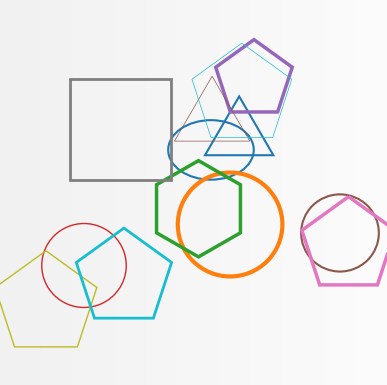[{"shape": "triangle", "thickness": 1.5, "radius": 0.51, "center": [0.617, 0.648]}, {"shape": "oval", "thickness": 1.5, "radius": 0.55, "center": [0.544, 0.611]}, {"shape": "circle", "thickness": 3, "radius": 0.67, "center": [0.594, 0.417]}, {"shape": "hexagon", "thickness": 2.5, "radius": 0.62, "center": [0.512, 0.458]}, {"shape": "circle", "thickness": 1, "radius": 0.55, "center": [0.217, 0.31]}, {"shape": "pentagon", "thickness": 2.5, "radius": 0.52, "center": [0.655, 0.793]}, {"shape": "circle", "thickness": 1.5, "radius": 0.5, "center": [0.877, 0.395]}, {"shape": "triangle", "thickness": 0.5, "radius": 0.56, "center": [0.547, 0.69]}, {"shape": "pentagon", "thickness": 2.5, "radius": 0.63, "center": [0.899, 0.363]}, {"shape": "square", "thickness": 2, "radius": 0.66, "center": [0.311, 0.663]}, {"shape": "pentagon", "thickness": 1, "radius": 0.69, "center": [0.119, 0.211]}, {"shape": "pentagon", "thickness": 0.5, "radius": 0.68, "center": [0.624, 0.752]}, {"shape": "pentagon", "thickness": 2, "radius": 0.65, "center": [0.32, 0.278]}]